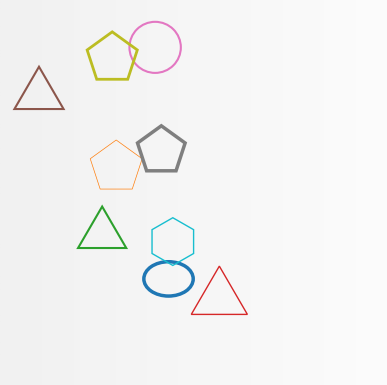[{"shape": "oval", "thickness": 2.5, "radius": 0.32, "center": [0.435, 0.276]}, {"shape": "pentagon", "thickness": 0.5, "radius": 0.35, "center": [0.3, 0.566]}, {"shape": "triangle", "thickness": 1.5, "radius": 0.36, "center": [0.264, 0.392]}, {"shape": "triangle", "thickness": 1, "radius": 0.42, "center": [0.566, 0.225]}, {"shape": "triangle", "thickness": 1.5, "radius": 0.37, "center": [0.101, 0.753]}, {"shape": "circle", "thickness": 1.5, "radius": 0.33, "center": [0.4, 0.877]}, {"shape": "pentagon", "thickness": 2.5, "radius": 0.32, "center": [0.416, 0.609]}, {"shape": "pentagon", "thickness": 2, "radius": 0.34, "center": [0.29, 0.849]}, {"shape": "hexagon", "thickness": 1, "radius": 0.31, "center": [0.446, 0.373]}]